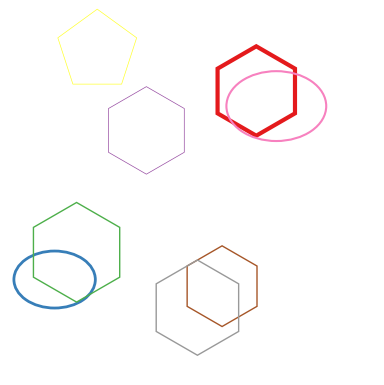[{"shape": "hexagon", "thickness": 3, "radius": 0.58, "center": [0.666, 0.764]}, {"shape": "oval", "thickness": 2, "radius": 0.53, "center": [0.142, 0.274]}, {"shape": "hexagon", "thickness": 1, "radius": 0.65, "center": [0.199, 0.345]}, {"shape": "hexagon", "thickness": 0.5, "radius": 0.57, "center": [0.38, 0.661]}, {"shape": "pentagon", "thickness": 0.5, "radius": 0.54, "center": [0.253, 0.869]}, {"shape": "hexagon", "thickness": 1, "radius": 0.52, "center": [0.577, 0.257]}, {"shape": "oval", "thickness": 1.5, "radius": 0.65, "center": [0.718, 0.724]}, {"shape": "hexagon", "thickness": 1, "radius": 0.62, "center": [0.513, 0.201]}]